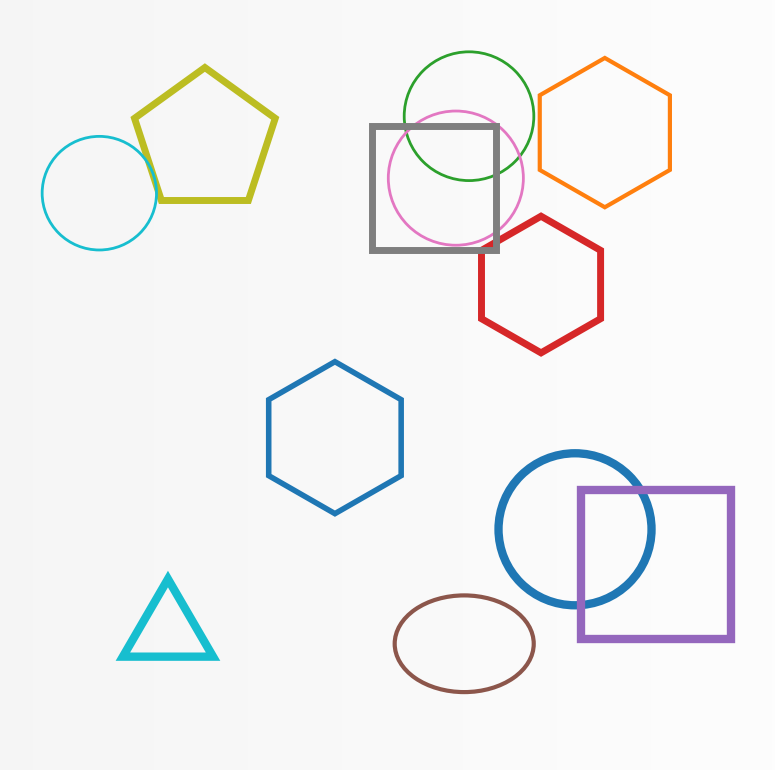[{"shape": "hexagon", "thickness": 2, "radius": 0.49, "center": [0.432, 0.432]}, {"shape": "circle", "thickness": 3, "radius": 0.49, "center": [0.742, 0.313]}, {"shape": "hexagon", "thickness": 1.5, "radius": 0.48, "center": [0.78, 0.828]}, {"shape": "circle", "thickness": 1, "radius": 0.42, "center": [0.605, 0.849]}, {"shape": "hexagon", "thickness": 2.5, "radius": 0.44, "center": [0.698, 0.63]}, {"shape": "square", "thickness": 3, "radius": 0.48, "center": [0.847, 0.266]}, {"shape": "oval", "thickness": 1.5, "radius": 0.45, "center": [0.599, 0.164]}, {"shape": "circle", "thickness": 1, "radius": 0.44, "center": [0.588, 0.769]}, {"shape": "square", "thickness": 2.5, "radius": 0.4, "center": [0.56, 0.756]}, {"shape": "pentagon", "thickness": 2.5, "radius": 0.48, "center": [0.264, 0.817]}, {"shape": "triangle", "thickness": 3, "radius": 0.34, "center": [0.217, 0.181]}, {"shape": "circle", "thickness": 1, "radius": 0.37, "center": [0.128, 0.749]}]